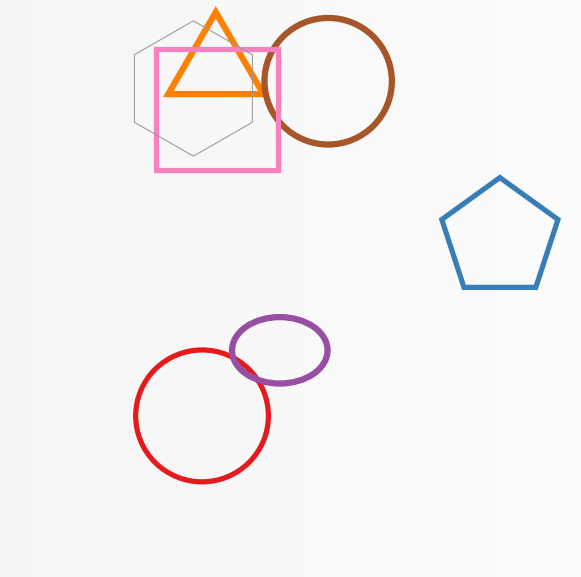[{"shape": "circle", "thickness": 2.5, "radius": 0.57, "center": [0.348, 0.279]}, {"shape": "pentagon", "thickness": 2.5, "radius": 0.53, "center": [0.86, 0.587]}, {"shape": "oval", "thickness": 3, "radius": 0.41, "center": [0.481, 0.393]}, {"shape": "triangle", "thickness": 3, "radius": 0.47, "center": [0.371, 0.883]}, {"shape": "circle", "thickness": 3, "radius": 0.55, "center": [0.565, 0.858]}, {"shape": "square", "thickness": 2.5, "radius": 0.52, "center": [0.374, 0.809]}, {"shape": "hexagon", "thickness": 0.5, "radius": 0.59, "center": [0.333, 0.846]}]